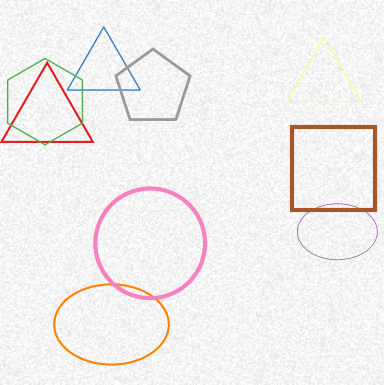[{"shape": "triangle", "thickness": 1.5, "radius": 0.69, "center": [0.122, 0.7]}, {"shape": "triangle", "thickness": 1, "radius": 0.55, "center": [0.27, 0.821]}, {"shape": "hexagon", "thickness": 1, "radius": 0.56, "center": [0.117, 0.736]}, {"shape": "oval", "thickness": 0.5, "radius": 0.52, "center": [0.876, 0.398]}, {"shape": "oval", "thickness": 1.5, "radius": 0.74, "center": [0.29, 0.157]}, {"shape": "triangle", "thickness": 0.5, "radius": 0.55, "center": [0.841, 0.792]}, {"shape": "square", "thickness": 3, "radius": 0.54, "center": [0.866, 0.563]}, {"shape": "circle", "thickness": 3, "radius": 0.71, "center": [0.39, 0.368]}, {"shape": "pentagon", "thickness": 2, "radius": 0.51, "center": [0.397, 0.771]}]